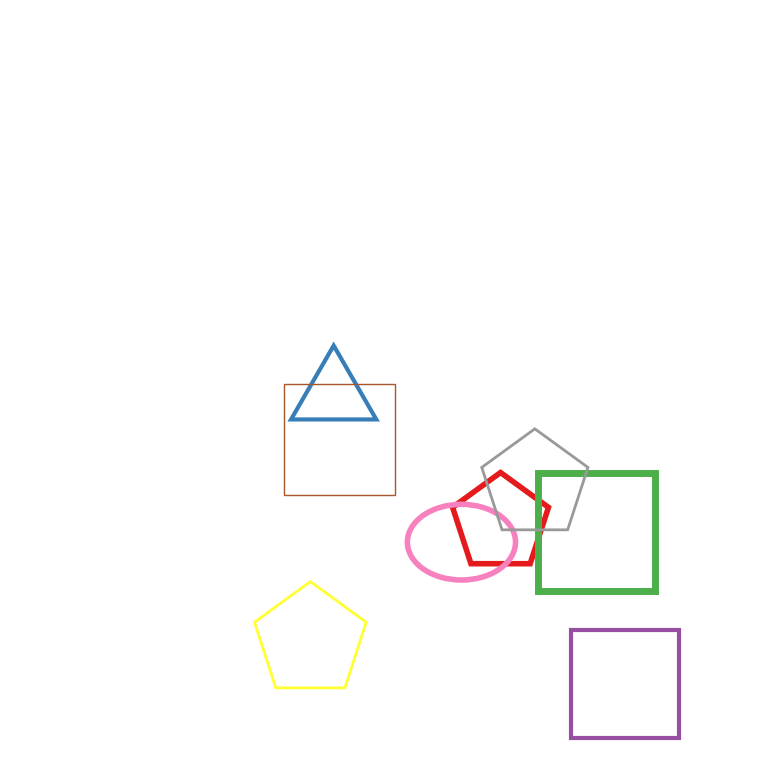[{"shape": "pentagon", "thickness": 2, "radius": 0.33, "center": [0.65, 0.321]}, {"shape": "triangle", "thickness": 1.5, "radius": 0.32, "center": [0.433, 0.487]}, {"shape": "square", "thickness": 2.5, "radius": 0.38, "center": [0.775, 0.309]}, {"shape": "square", "thickness": 1.5, "radius": 0.35, "center": [0.812, 0.112]}, {"shape": "pentagon", "thickness": 1, "radius": 0.38, "center": [0.403, 0.168]}, {"shape": "square", "thickness": 0.5, "radius": 0.36, "center": [0.44, 0.429]}, {"shape": "oval", "thickness": 2, "radius": 0.35, "center": [0.599, 0.296]}, {"shape": "pentagon", "thickness": 1, "radius": 0.36, "center": [0.695, 0.371]}]